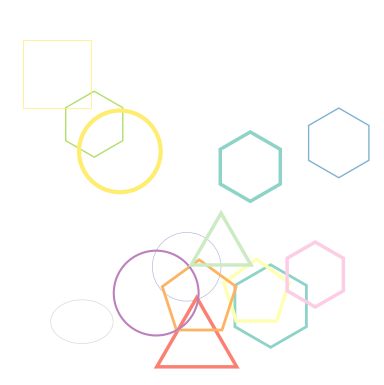[{"shape": "hexagon", "thickness": 2.5, "radius": 0.45, "center": [0.65, 0.567]}, {"shape": "hexagon", "thickness": 2, "radius": 0.54, "center": [0.703, 0.205]}, {"shape": "pentagon", "thickness": 2.5, "radius": 0.44, "center": [0.666, 0.238]}, {"shape": "circle", "thickness": 0.5, "radius": 0.45, "center": [0.485, 0.307]}, {"shape": "triangle", "thickness": 2.5, "radius": 0.6, "center": [0.511, 0.107]}, {"shape": "hexagon", "thickness": 1, "radius": 0.45, "center": [0.88, 0.629]}, {"shape": "pentagon", "thickness": 2, "radius": 0.5, "center": [0.517, 0.224]}, {"shape": "hexagon", "thickness": 1, "radius": 0.43, "center": [0.245, 0.677]}, {"shape": "hexagon", "thickness": 2.5, "radius": 0.42, "center": [0.819, 0.287]}, {"shape": "oval", "thickness": 0.5, "radius": 0.41, "center": [0.213, 0.164]}, {"shape": "circle", "thickness": 1.5, "radius": 0.55, "center": [0.406, 0.239]}, {"shape": "triangle", "thickness": 2.5, "radius": 0.45, "center": [0.574, 0.357]}, {"shape": "circle", "thickness": 3, "radius": 0.53, "center": [0.311, 0.607]}, {"shape": "square", "thickness": 0.5, "radius": 0.44, "center": [0.147, 0.808]}]